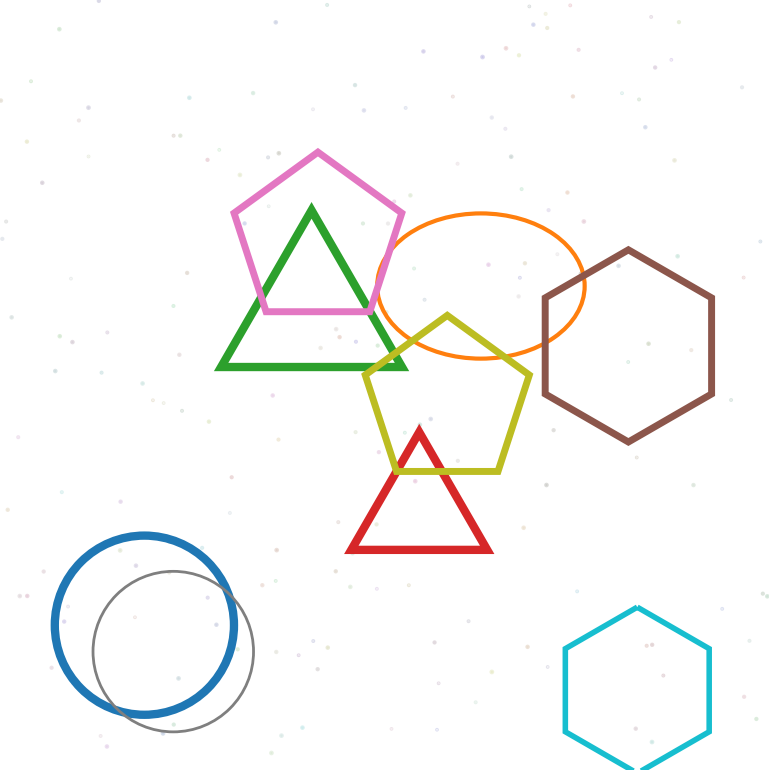[{"shape": "circle", "thickness": 3, "radius": 0.58, "center": [0.188, 0.188]}, {"shape": "oval", "thickness": 1.5, "radius": 0.67, "center": [0.625, 0.629]}, {"shape": "triangle", "thickness": 3, "radius": 0.68, "center": [0.405, 0.591]}, {"shape": "triangle", "thickness": 3, "radius": 0.51, "center": [0.544, 0.337]}, {"shape": "hexagon", "thickness": 2.5, "radius": 0.62, "center": [0.816, 0.551]}, {"shape": "pentagon", "thickness": 2.5, "radius": 0.57, "center": [0.413, 0.688]}, {"shape": "circle", "thickness": 1, "radius": 0.52, "center": [0.225, 0.154]}, {"shape": "pentagon", "thickness": 2.5, "radius": 0.56, "center": [0.581, 0.478]}, {"shape": "hexagon", "thickness": 2, "radius": 0.54, "center": [0.828, 0.104]}]